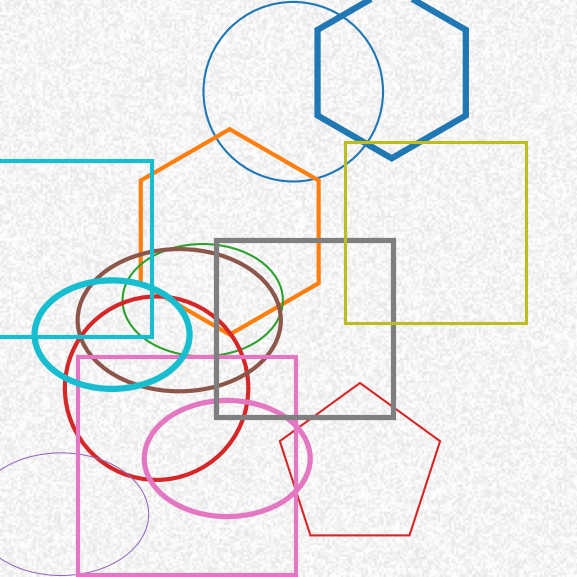[{"shape": "circle", "thickness": 1, "radius": 0.78, "center": [0.508, 0.84]}, {"shape": "hexagon", "thickness": 3, "radius": 0.74, "center": [0.678, 0.873]}, {"shape": "hexagon", "thickness": 2, "radius": 0.89, "center": [0.398, 0.598]}, {"shape": "oval", "thickness": 1, "radius": 0.69, "center": [0.351, 0.479]}, {"shape": "circle", "thickness": 2, "radius": 0.79, "center": [0.271, 0.327]}, {"shape": "pentagon", "thickness": 1, "radius": 0.73, "center": [0.623, 0.19]}, {"shape": "oval", "thickness": 0.5, "radius": 0.76, "center": [0.106, 0.109]}, {"shape": "oval", "thickness": 2, "radius": 0.88, "center": [0.31, 0.445]}, {"shape": "oval", "thickness": 2.5, "radius": 0.72, "center": [0.393, 0.205]}, {"shape": "square", "thickness": 2, "radius": 0.94, "center": [0.324, 0.192]}, {"shape": "square", "thickness": 2.5, "radius": 0.77, "center": [0.528, 0.43]}, {"shape": "square", "thickness": 1.5, "radius": 0.78, "center": [0.755, 0.596]}, {"shape": "square", "thickness": 2, "radius": 0.76, "center": [0.11, 0.568]}, {"shape": "oval", "thickness": 3, "radius": 0.67, "center": [0.194, 0.42]}]